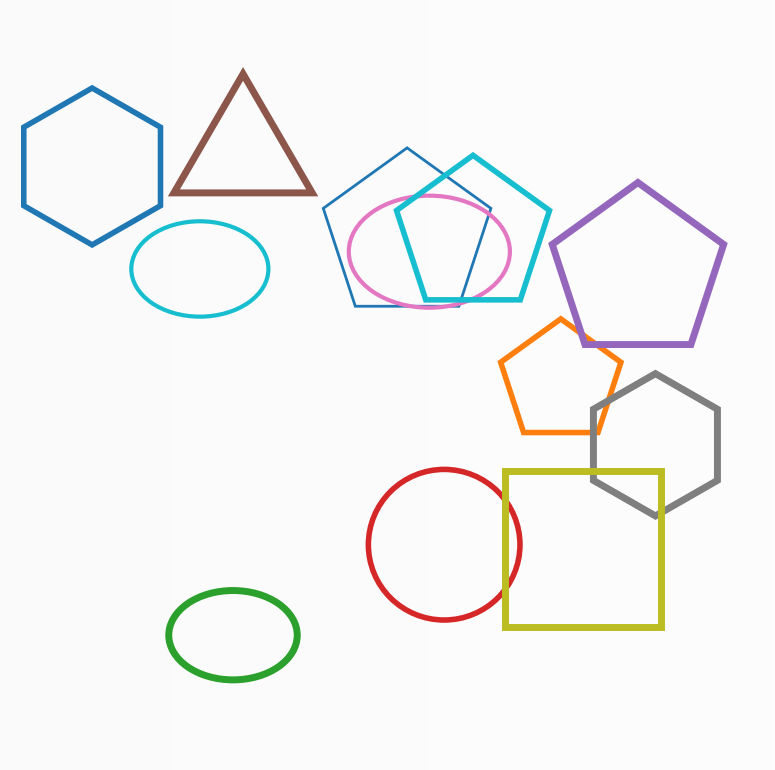[{"shape": "pentagon", "thickness": 1, "radius": 0.57, "center": [0.525, 0.694]}, {"shape": "hexagon", "thickness": 2, "radius": 0.51, "center": [0.119, 0.784]}, {"shape": "pentagon", "thickness": 2, "radius": 0.41, "center": [0.724, 0.504]}, {"shape": "oval", "thickness": 2.5, "radius": 0.41, "center": [0.301, 0.175]}, {"shape": "circle", "thickness": 2, "radius": 0.49, "center": [0.573, 0.293]}, {"shape": "pentagon", "thickness": 2.5, "radius": 0.58, "center": [0.823, 0.647]}, {"shape": "triangle", "thickness": 2.5, "radius": 0.52, "center": [0.314, 0.801]}, {"shape": "oval", "thickness": 1.5, "radius": 0.52, "center": [0.554, 0.673]}, {"shape": "hexagon", "thickness": 2.5, "radius": 0.46, "center": [0.846, 0.422]}, {"shape": "square", "thickness": 2.5, "radius": 0.5, "center": [0.752, 0.287]}, {"shape": "pentagon", "thickness": 2, "radius": 0.52, "center": [0.61, 0.695]}, {"shape": "oval", "thickness": 1.5, "radius": 0.44, "center": [0.258, 0.651]}]